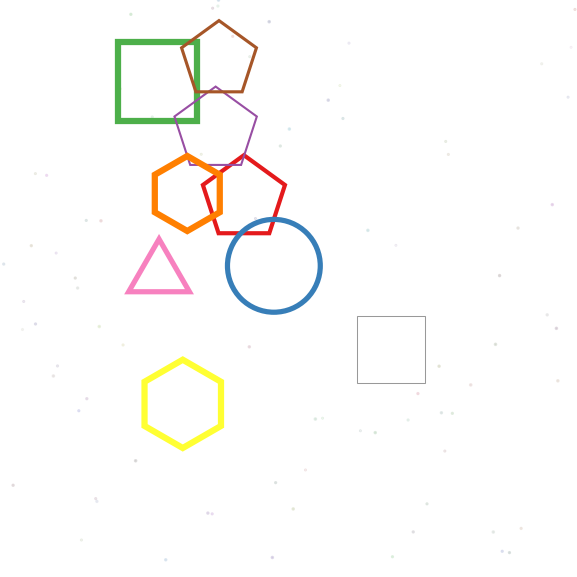[{"shape": "pentagon", "thickness": 2, "radius": 0.37, "center": [0.422, 0.656]}, {"shape": "circle", "thickness": 2.5, "radius": 0.4, "center": [0.474, 0.539]}, {"shape": "square", "thickness": 3, "radius": 0.34, "center": [0.273, 0.859]}, {"shape": "pentagon", "thickness": 1, "radius": 0.37, "center": [0.373, 0.774]}, {"shape": "hexagon", "thickness": 3, "radius": 0.32, "center": [0.324, 0.664]}, {"shape": "hexagon", "thickness": 3, "radius": 0.38, "center": [0.316, 0.3]}, {"shape": "pentagon", "thickness": 1.5, "radius": 0.34, "center": [0.379, 0.895]}, {"shape": "triangle", "thickness": 2.5, "radius": 0.3, "center": [0.275, 0.524]}, {"shape": "square", "thickness": 0.5, "radius": 0.29, "center": [0.677, 0.394]}]